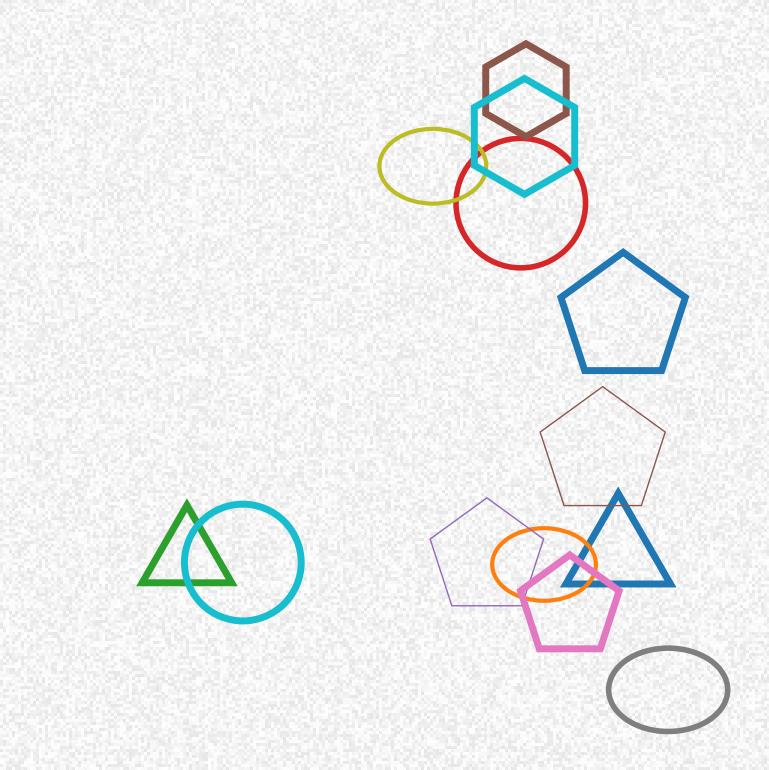[{"shape": "pentagon", "thickness": 2.5, "radius": 0.42, "center": [0.809, 0.587]}, {"shape": "triangle", "thickness": 2.5, "radius": 0.39, "center": [0.803, 0.281]}, {"shape": "oval", "thickness": 1.5, "radius": 0.34, "center": [0.707, 0.267]}, {"shape": "triangle", "thickness": 2.5, "radius": 0.34, "center": [0.243, 0.277]}, {"shape": "circle", "thickness": 2, "radius": 0.42, "center": [0.676, 0.736]}, {"shape": "pentagon", "thickness": 0.5, "radius": 0.39, "center": [0.632, 0.276]}, {"shape": "pentagon", "thickness": 0.5, "radius": 0.43, "center": [0.783, 0.412]}, {"shape": "hexagon", "thickness": 2.5, "radius": 0.3, "center": [0.683, 0.883]}, {"shape": "pentagon", "thickness": 2.5, "radius": 0.34, "center": [0.74, 0.212]}, {"shape": "oval", "thickness": 2, "radius": 0.39, "center": [0.868, 0.104]}, {"shape": "oval", "thickness": 1.5, "radius": 0.35, "center": [0.562, 0.784]}, {"shape": "hexagon", "thickness": 2.5, "radius": 0.38, "center": [0.681, 0.823]}, {"shape": "circle", "thickness": 2.5, "radius": 0.38, "center": [0.315, 0.269]}]